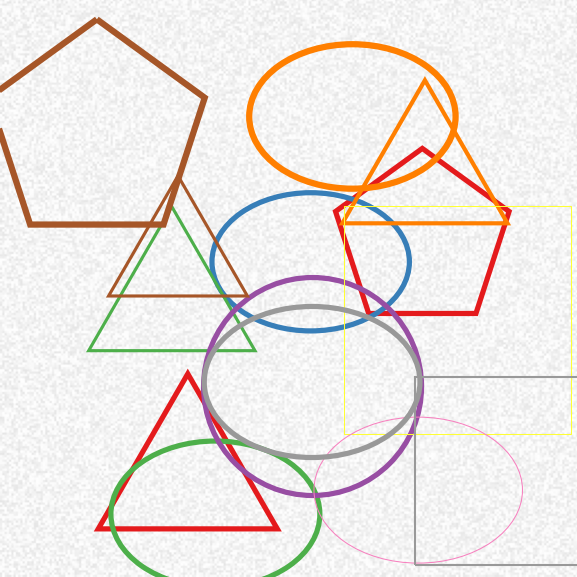[{"shape": "triangle", "thickness": 2.5, "radius": 0.89, "center": [0.325, 0.173]}, {"shape": "pentagon", "thickness": 2.5, "radius": 0.79, "center": [0.731, 0.584]}, {"shape": "oval", "thickness": 2.5, "radius": 0.85, "center": [0.538, 0.546]}, {"shape": "oval", "thickness": 2.5, "radius": 0.9, "center": [0.373, 0.109]}, {"shape": "triangle", "thickness": 1.5, "radius": 0.83, "center": [0.298, 0.475]}, {"shape": "circle", "thickness": 2.5, "radius": 0.94, "center": [0.541, 0.33]}, {"shape": "triangle", "thickness": 2, "radius": 0.83, "center": [0.736, 0.695]}, {"shape": "oval", "thickness": 3, "radius": 0.89, "center": [0.61, 0.797]}, {"shape": "square", "thickness": 0.5, "radius": 0.99, "center": [0.792, 0.445]}, {"shape": "triangle", "thickness": 1.5, "radius": 0.69, "center": [0.308, 0.556]}, {"shape": "pentagon", "thickness": 3, "radius": 0.98, "center": [0.168, 0.769]}, {"shape": "oval", "thickness": 0.5, "radius": 0.9, "center": [0.724, 0.15]}, {"shape": "square", "thickness": 1, "radius": 0.81, "center": [0.881, 0.184]}, {"shape": "oval", "thickness": 2.5, "radius": 0.93, "center": [0.54, 0.338]}]